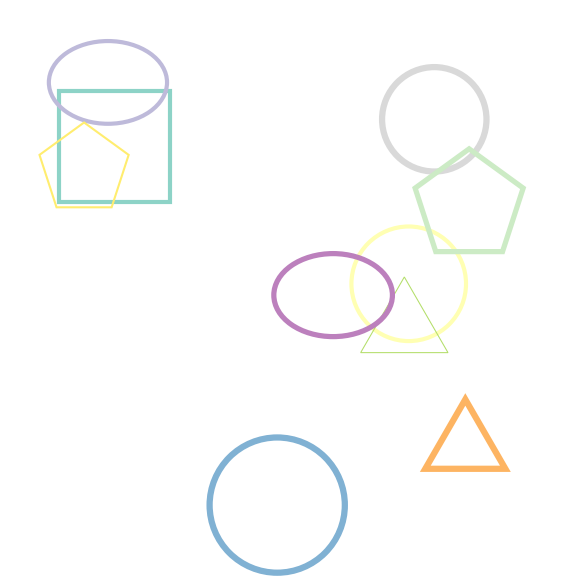[{"shape": "square", "thickness": 2, "radius": 0.48, "center": [0.199, 0.745]}, {"shape": "circle", "thickness": 2, "radius": 0.5, "center": [0.708, 0.508]}, {"shape": "oval", "thickness": 2, "radius": 0.51, "center": [0.187, 0.856]}, {"shape": "circle", "thickness": 3, "radius": 0.59, "center": [0.48, 0.125]}, {"shape": "triangle", "thickness": 3, "radius": 0.4, "center": [0.806, 0.227]}, {"shape": "triangle", "thickness": 0.5, "radius": 0.44, "center": [0.7, 0.432]}, {"shape": "circle", "thickness": 3, "radius": 0.45, "center": [0.752, 0.793]}, {"shape": "oval", "thickness": 2.5, "radius": 0.51, "center": [0.577, 0.488]}, {"shape": "pentagon", "thickness": 2.5, "radius": 0.49, "center": [0.812, 0.643]}, {"shape": "pentagon", "thickness": 1, "radius": 0.41, "center": [0.146, 0.706]}]